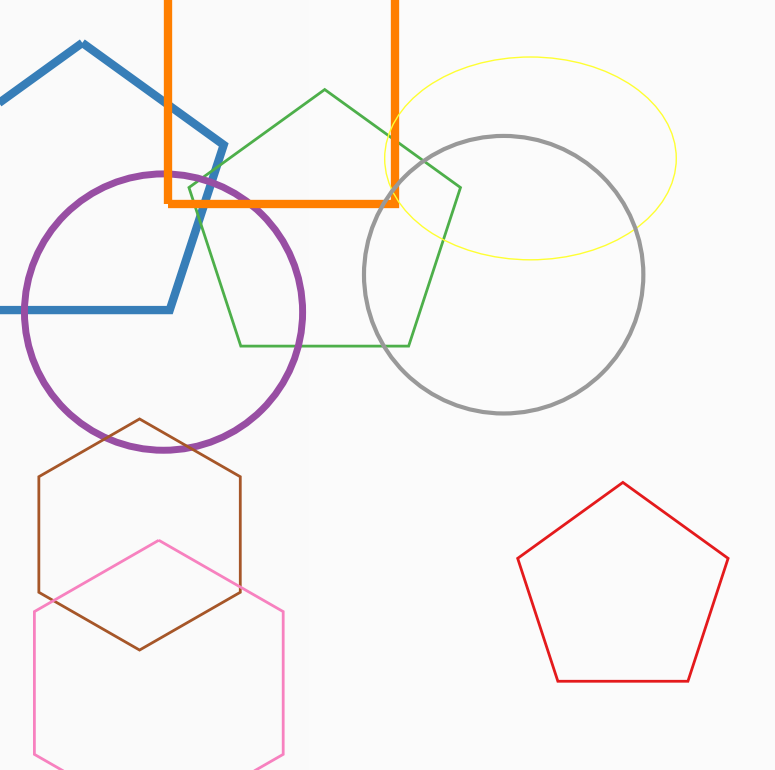[{"shape": "pentagon", "thickness": 1, "radius": 0.71, "center": [0.804, 0.231]}, {"shape": "pentagon", "thickness": 3, "radius": 0.96, "center": [0.106, 0.753]}, {"shape": "pentagon", "thickness": 1, "radius": 0.92, "center": [0.419, 0.7]}, {"shape": "circle", "thickness": 2.5, "radius": 0.9, "center": [0.211, 0.595]}, {"shape": "square", "thickness": 3, "radius": 0.73, "center": [0.363, 0.882]}, {"shape": "oval", "thickness": 0.5, "radius": 0.94, "center": [0.684, 0.794]}, {"shape": "hexagon", "thickness": 1, "radius": 0.75, "center": [0.18, 0.306]}, {"shape": "hexagon", "thickness": 1, "radius": 0.93, "center": [0.205, 0.113]}, {"shape": "circle", "thickness": 1.5, "radius": 0.9, "center": [0.65, 0.643]}]